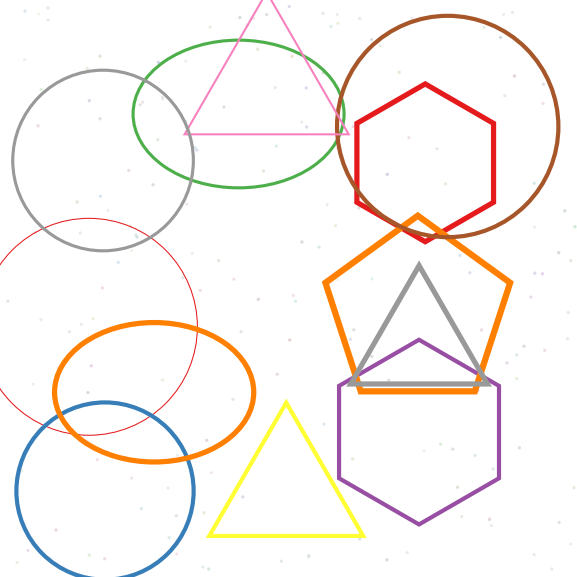[{"shape": "circle", "thickness": 0.5, "radius": 0.94, "center": [0.154, 0.433]}, {"shape": "hexagon", "thickness": 2.5, "radius": 0.68, "center": [0.736, 0.717]}, {"shape": "circle", "thickness": 2, "radius": 0.77, "center": [0.182, 0.149]}, {"shape": "oval", "thickness": 1.5, "radius": 0.91, "center": [0.413, 0.802]}, {"shape": "hexagon", "thickness": 2, "radius": 0.8, "center": [0.726, 0.251]}, {"shape": "pentagon", "thickness": 3, "radius": 0.84, "center": [0.723, 0.458]}, {"shape": "oval", "thickness": 2.5, "radius": 0.86, "center": [0.267, 0.32]}, {"shape": "triangle", "thickness": 2, "radius": 0.77, "center": [0.496, 0.148]}, {"shape": "circle", "thickness": 2, "radius": 0.96, "center": [0.775, 0.78]}, {"shape": "triangle", "thickness": 1, "radius": 0.82, "center": [0.462, 0.849]}, {"shape": "circle", "thickness": 1.5, "radius": 0.78, "center": [0.178, 0.721]}, {"shape": "triangle", "thickness": 2.5, "radius": 0.68, "center": [0.726, 0.403]}]